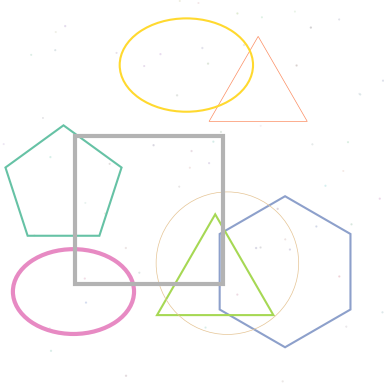[{"shape": "pentagon", "thickness": 1.5, "radius": 0.79, "center": [0.165, 0.516]}, {"shape": "triangle", "thickness": 0.5, "radius": 0.74, "center": [0.671, 0.758]}, {"shape": "hexagon", "thickness": 1.5, "radius": 0.98, "center": [0.74, 0.294]}, {"shape": "oval", "thickness": 3, "radius": 0.79, "center": [0.191, 0.243]}, {"shape": "triangle", "thickness": 1.5, "radius": 0.87, "center": [0.559, 0.269]}, {"shape": "oval", "thickness": 1.5, "radius": 0.87, "center": [0.484, 0.831]}, {"shape": "circle", "thickness": 0.5, "radius": 0.93, "center": [0.591, 0.316]}, {"shape": "square", "thickness": 3, "radius": 0.96, "center": [0.387, 0.454]}]